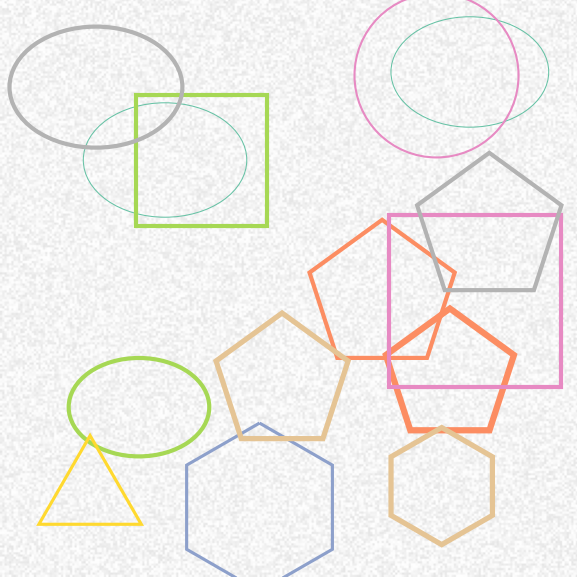[{"shape": "oval", "thickness": 0.5, "radius": 0.68, "center": [0.814, 0.875]}, {"shape": "oval", "thickness": 0.5, "radius": 0.71, "center": [0.286, 0.722]}, {"shape": "pentagon", "thickness": 2, "radius": 0.66, "center": [0.662, 0.486]}, {"shape": "pentagon", "thickness": 3, "radius": 0.58, "center": [0.779, 0.348]}, {"shape": "hexagon", "thickness": 1.5, "radius": 0.73, "center": [0.449, 0.121]}, {"shape": "circle", "thickness": 1, "radius": 0.71, "center": [0.756, 0.869]}, {"shape": "square", "thickness": 2, "radius": 0.75, "center": [0.822, 0.478]}, {"shape": "oval", "thickness": 2, "radius": 0.61, "center": [0.241, 0.294]}, {"shape": "square", "thickness": 2, "radius": 0.57, "center": [0.349, 0.722]}, {"shape": "triangle", "thickness": 1.5, "radius": 0.51, "center": [0.156, 0.142]}, {"shape": "pentagon", "thickness": 2.5, "radius": 0.6, "center": [0.488, 0.337]}, {"shape": "hexagon", "thickness": 2.5, "radius": 0.51, "center": [0.765, 0.157]}, {"shape": "oval", "thickness": 2, "radius": 0.75, "center": [0.166, 0.848]}, {"shape": "pentagon", "thickness": 2, "radius": 0.66, "center": [0.847, 0.603]}]